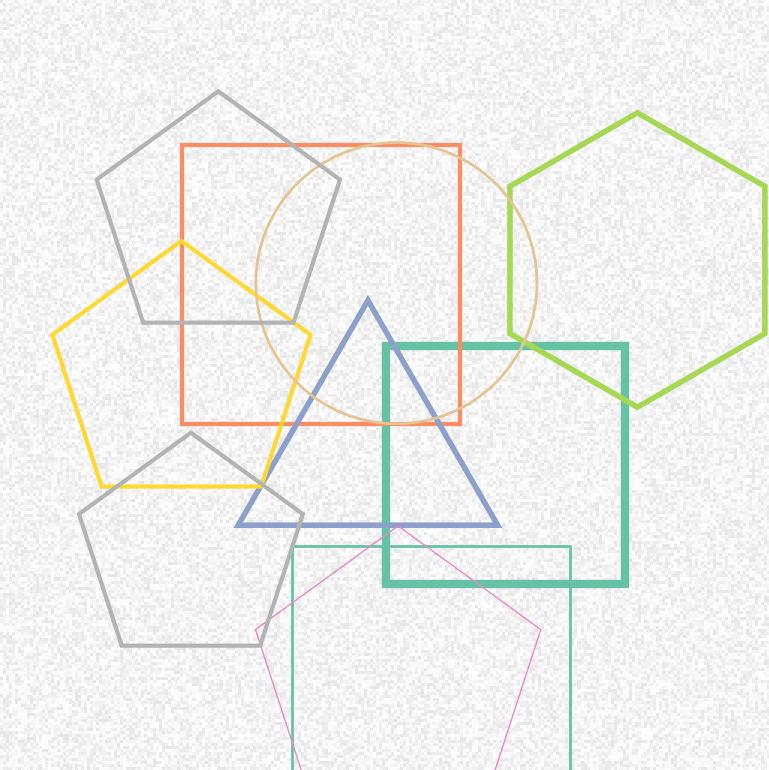[{"shape": "square", "thickness": 3, "radius": 0.78, "center": [0.656, 0.396]}, {"shape": "square", "thickness": 1, "radius": 0.9, "center": [0.56, 0.11]}, {"shape": "square", "thickness": 1.5, "radius": 0.9, "center": [0.417, 0.63]}, {"shape": "triangle", "thickness": 2, "radius": 0.97, "center": [0.478, 0.415]}, {"shape": "pentagon", "thickness": 0.5, "radius": 0.97, "center": [0.517, 0.122]}, {"shape": "hexagon", "thickness": 2, "radius": 0.96, "center": [0.828, 0.662]}, {"shape": "pentagon", "thickness": 1.5, "radius": 0.88, "center": [0.236, 0.511]}, {"shape": "circle", "thickness": 1, "radius": 0.91, "center": [0.515, 0.632]}, {"shape": "pentagon", "thickness": 1.5, "radius": 0.83, "center": [0.284, 0.715]}, {"shape": "pentagon", "thickness": 1.5, "radius": 0.76, "center": [0.248, 0.285]}]